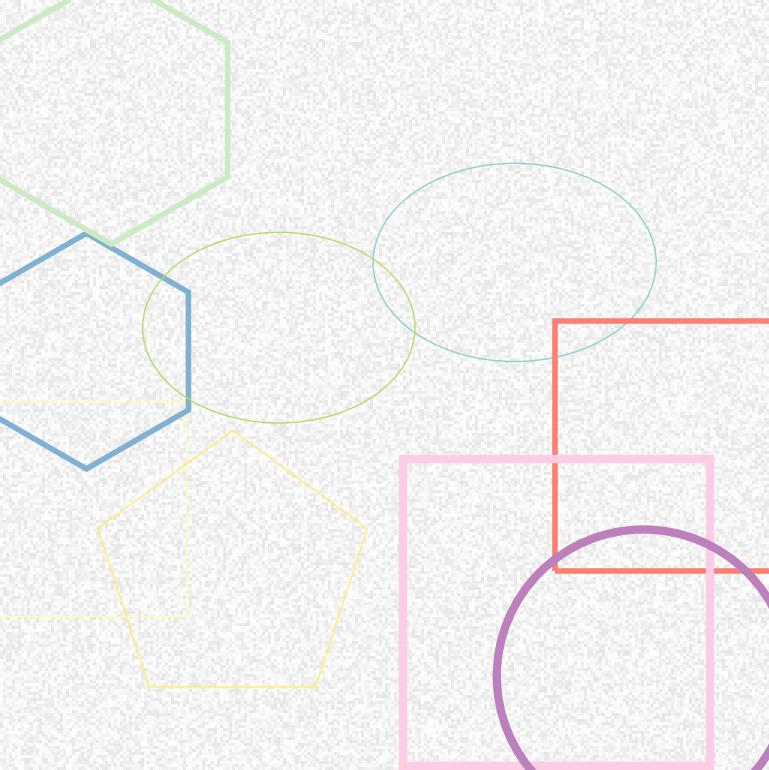[{"shape": "oval", "thickness": 0.5, "radius": 0.92, "center": [0.668, 0.659]}, {"shape": "square", "thickness": 0.5, "radius": 0.7, "center": [0.101, 0.34]}, {"shape": "square", "thickness": 2, "radius": 0.81, "center": [0.882, 0.421]}, {"shape": "hexagon", "thickness": 2, "radius": 0.76, "center": [0.112, 0.544]}, {"shape": "oval", "thickness": 0.5, "radius": 0.88, "center": [0.362, 0.574]}, {"shape": "square", "thickness": 3, "radius": 1.0, "center": [0.723, 0.205]}, {"shape": "circle", "thickness": 3, "radius": 0.95, "center": [0.836, 0.122]}, {"shape": "hexagon", "thickness": 2, "radius": 0.87, "center": [0.145, 0.857]}, {"shape": "pentagon", "thickness": 0.5, "radius": 0.92, "center": [0.302, 0.257]}]